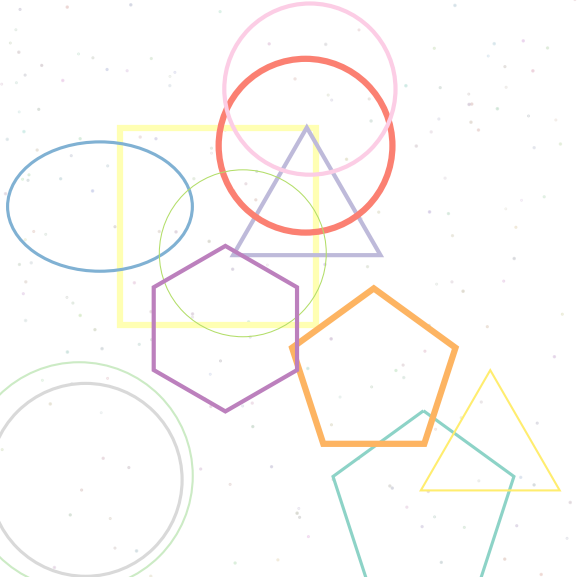[{"shape": "pentagon", "thickness": 1.5, "radius": 0.82, "center": [0.733, 0.123]}, {"shape": "square", "thickness": 3, "radius": 0.85, "center": [0.378, 0.606]}, {"shape": "triangle", "thickness": 2, "radius": 0.74, "center": [0.531, 0.631]}, {"shape": "circle", "thickness": 3, "radius": 0.75, "center": [0.529, 0.747]}, {"shape": "oval", "thickness": 1.5, "radius": 0.8, "center": [0.173, 0.641]}, {"shape": "pentagon", "thickness": 3, "radius": 0.74, "center": [0.647, 0.351]}, {"shape": "circle", "thickness": 0.5, "radius": 0.72, "center": [0.42, 0.561]}, {"shape": "circle", "thickness": 2, "radius": 0.74, "center": [0.537, 0.845]}, {"shape": "circle", "thickness": 1.5, "radius": 0.84, "center": [0.148, 0.168]}, {"shape": "hexagon", "thickness": 2, "radius": 0.72, "center": [0.39, 0.43]}, {"shape": "circle", "thickness": 1, "radius": 0.98, "center": [0.137, 0.175]}, {"shape": "triangle", "thickness": 1, "radius": 0.69, "center": [0.849, 0.219]}]